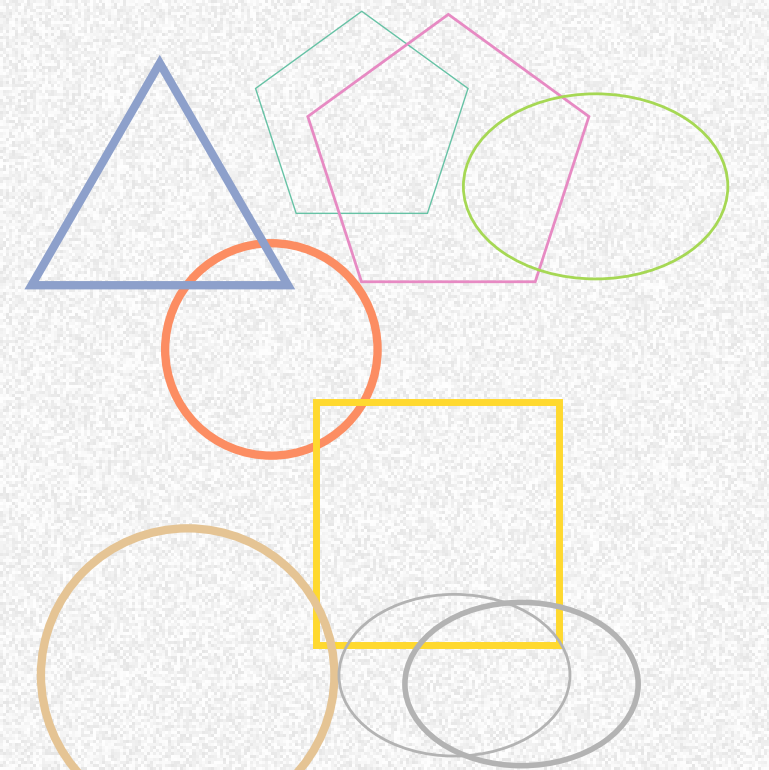[{"shape": "pentagon", "thickness": 0.5, "radius": 0.73, "center": [0.47, 0.84]}, {"shape": "circle", "thickness": 3, "radius": 0.69, "center": [0.352, 0.546]}, {"shape": "triangle", "thickness": 3, "radius": 0.96, "center": [0.208, 0.726]}, {"shape": "pentagon", "thickness": 1, "radius": 0.96, "center": [0.582, 0.789]}, {"shape": "oval", "thickness": 1, "radius": 0.86, "center": [0.774, 0.758]}, {"shape": "square", "thickness": 2.5, "radius": 0.79, "center": [0.568, 0.32]}, {"shape": "circle", "thickness": 3, "radius": 0.95, "center": [0.244, 0.123]}, {"shape": "oval", "thickness": 2, "radius": 0.76, "center": [0.677, 0.112]}, {"shape": "oval", "thickness": 1, "radius": 0.75, "center": [0.59, 0.123]}]